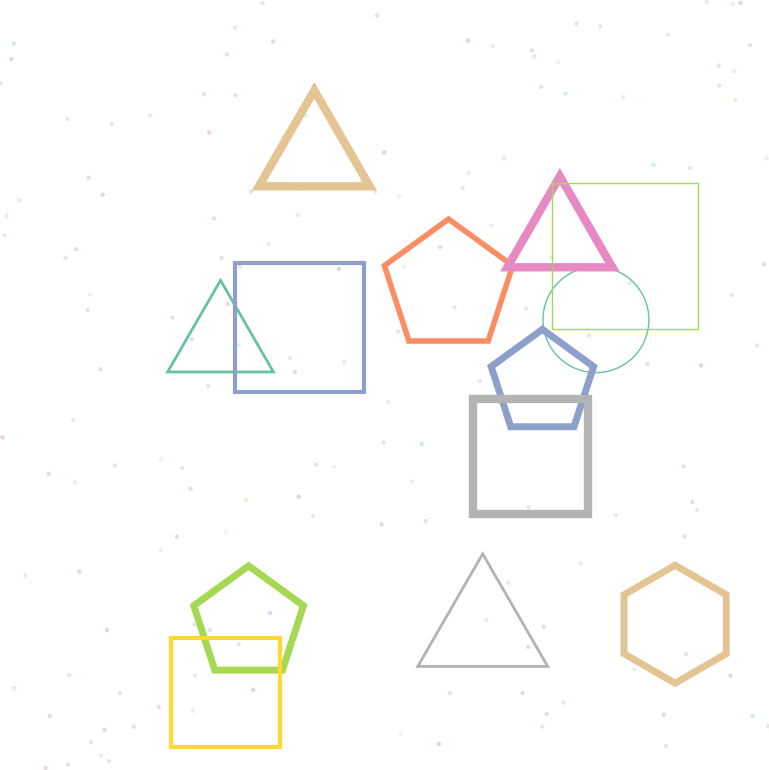[{"shape": "triangle", "thickness": 1, "radius": 0.4, "center": [0.286, 0.557]}, {"shape": "circle", "thickness": 0.5, "radius": 0.34, "center": [0.774, 0.585]}, {"shape": "pentagon", "thickness": 2, "radius": 0.44, "center": [0.583, 0.628]}, {"shape": "pentagon", "thickness": 2.5, "radius": 0.35, "center": [0.704, 0.502]}, {"shape": "square", "thickness": 1.5, "radius": 0.42, "center": [0.389, 0.575]}, {"shape": "triangle", "thickness": 3, "radius": 0.39, "center": [0.727, 0.692]}, {"shape": "pentagon", "thickness": 2.5, "radius": 0.37, "center": [0.323, 0.19]}, {"shape": "square", "thickness": 0.5, "radius": 0.47, "center": [0.811, 0.667]}, {"shape": "square", "thickness": 1.5, "radius": 0.35, "center": [0.293, 0.1]}, {"shape": "triangle", "thickness": 3, "radius": 0.42, "center": [0.408, 0.8]}, {"shape": "hexagon", "thickness": 2.5, "radius": 0.38, "center": [0.877, 0.189]}, {"shape": "square", "thickness": 3, "radius": 0.37, "center": [0.689, 0.408]}, {"shape": "triangle", "thickness": 1, "radius": 0.49, "center": [0.627, 0.183]}]